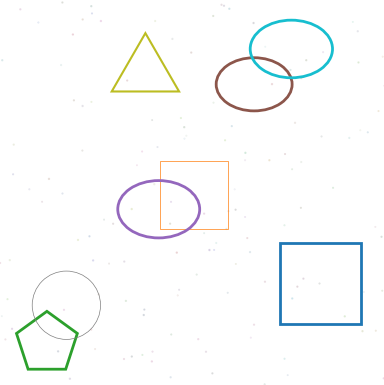[{"shape": "square", "thickness": 2, "radius": 0.53, "center": [0.832, 0.263]}, {"shape": "square", "thickness": 0.5, "radius": 0.44, "center": [0.503, 0.494]}, {"shape": "pentagon", "thickness": 2, "radius": 0.42, "center": [0.122, 0.108]}, {"shape": "oval", "thickness": 2, "radius": 0.53, "center": [0.412, 0.457]}, {"shape": "oval", "thickness": 2, "radius": 0.49, "center": [0.66, 0.781]}, {"shape": "circle", "thickness": 0.5, "radius": 0.44, "center": [0.172, 0.207]}, {"shape": "triangle", "thickness": 1.5, "radius": 0.51, "center": [0.378, 0.813]}, {"shape": "oval", "thickness": 2, "radius": 0.53, "center": [0.757, 0.873]}]